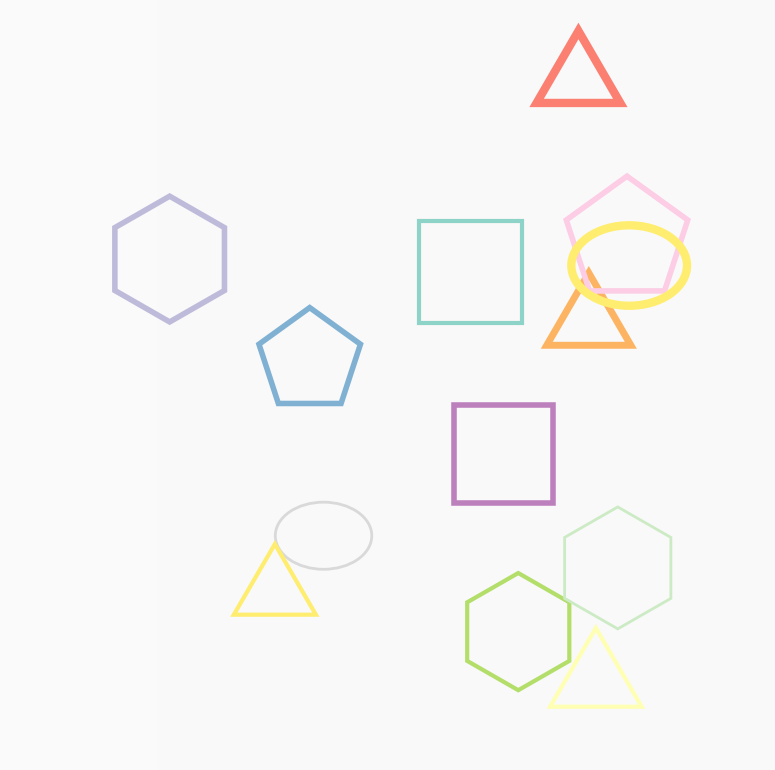[{"shape": "square", "thickness": 1.5, "radius": 0.33, "center": [0.607, 0.647]}, {"shape": "triangle", "thickness": 1.5, "radius": 0.34, "center": [0.769, 0.116]}, {"shape": "hexagon", "thickness": 2, "radius": 0.41, "center": [0.219, 0.664]}, {"shape": "triangle", "thickness": 3, "radius": 0.31, "center": [0.746, 0.897]}, {"shape": "pentagon", "thickness": 2, "radius": 0.34, "center": [0.4, 0.532]}, {"shape": "triangle", "thickness": 2.5, "radius": 0.31, "center": [0.76, 0.583]}, {"shape": "hexagon", "thickness": 1.5, "radius": 0.38, "center": [0.669, 0.18]}, {"shape": "pentagon", "thickness": 2, "radius": 0.41, "center": [0.809, 0.689]}, {"shape": "oval", "thickness": 1, "radius": 0.31, "center": [0.417, 0.304]}, {"shape": "square", "thickness": 2, "radius": 0.32, "center": [0.649, 0.41]}, {"shape": "hexagon", "thickness": 1, "radius": 0.4, "center": [0.797, 0.262]}, {"shape": "triangle", "thickness": 1.5, "radius": 0.31, "center": [0.355, 0.232]}, {"shape": "oval", "thickness": 3, "radius": 0.37, "center": [0.812, 0.655]}]